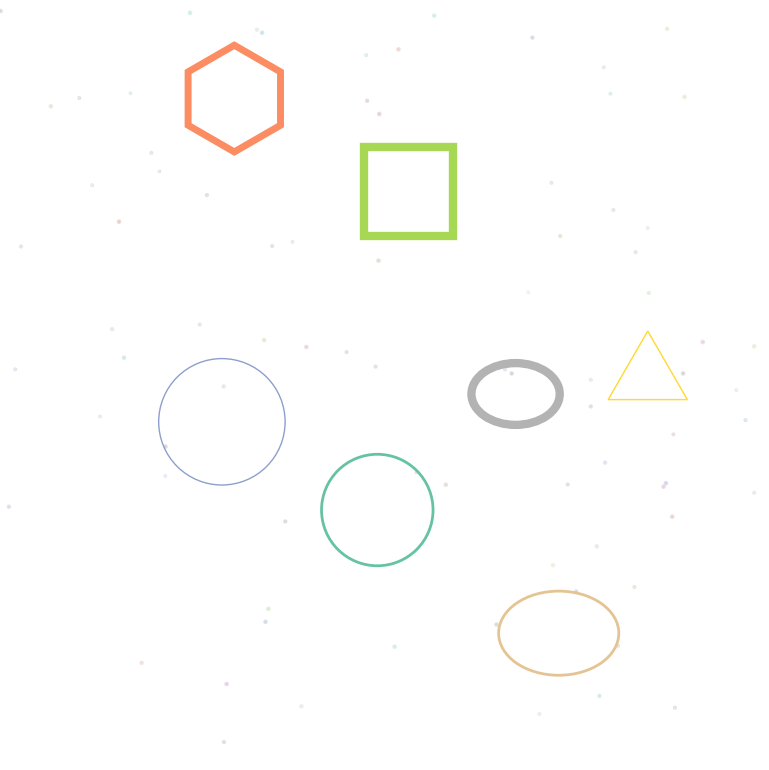[{"shape": "circle", "thickness": 1, "radius": 0.36, "center": [0.49, 0.338]}, {"shape": "hexagon", "thickness": 2.5, "radius": 0.35, "center": [0.304, 0.872]}, {"shape": "circle", "thickness": 0.5, "radius": 0.41, "center": [0.288, 0.452]}, {"shape": "square", "thickness": 3, "radius": 0.29, "center": [0.531, 0.751]}, {"shape": "triangle", "thickness": 0.5, "radius": 0.3, "center": [0.841, 0.511]}, {"shape": "oval", "thickness": 1, "radius": 0.39, "center": [0.726, 0.178]}, {"shape": "oval", "thickness": 3, "radius": 0.29, "center": [0.67, 0.488]}]